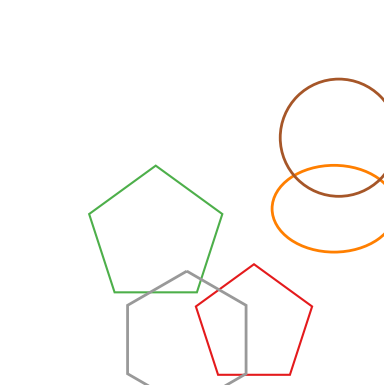[{"shape": "pentagon", "thickness": 1.5, "radius": 0.79, "center": [0.66, 0.155]}, {"shape": "pentagon", "thickness": 1.5, "radius": 0.91, "center": [0.405, 0.388]}, {"shape": "oval", "thickness": 2, "radius": 0.8, "center": [0.868, 0.458]}, {"shape": "circle", "thickness": 2, "radius": 0.76, "center": [0.88, 0.642]}, {"shape": "hexagon", "thickness": 2, "radius": 0.89, "center": [0.485, 0.118]}]